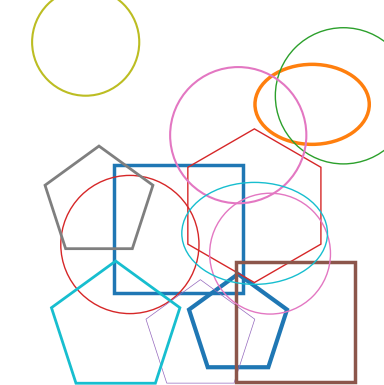[{"shape": "square", "thickness": 2.5, "radius": 0.84, "center": [0.463, 0.405]}, {"shape": "pentagon", "thickness": 3, "radius": 0.67, "center": [0.618, 0.154]}, {"shape": "oval", "thickness": 2.5, "radius": 0.74, "center": [0.811, 0.729]}, {"shape": "circle", "thickness": 1, "radius": 0.88, "center": [0.892, 0.751]}, {"shape": "circle", "thickness": 1, "radius": 0.9, "center": [0.337, 0.365]}, {"shape": "hexagon", "thickness": 1, "radius": 1.0, "center": [0.661, 0.466]}, {"shape": "pentagon", "thickness": 0.5, "radius": 0.74, "center": [0.52, 0.125]}, {"shape": "square", "thickness": 2.5, "radius": 0.78, "center": [0.767, 0.164]}, {"shape": "circle", "thickness": 1.5, "radius": 0.88, "center": [0.619, 0.649]}, {"shape": "circle", "thickness": 1, "radius": 0.78, "center": [0.701, 0.341]}, {"shape": "pentagon", "thickness": 2, "radius": 0.74, "center": [0.257, 0.473]}, {"shape": "circle", "thickness": 1.5, "radius": 0.7, "center": [0.223, 0.891]}, {"shape": "oval", "thickness": 1, "radius": 0.95, "center": [0.661, 0.394]}, {"shape": "pentagon", "thickness": 2, "radius": 0.88, "center": [0.3, 0.147]}]